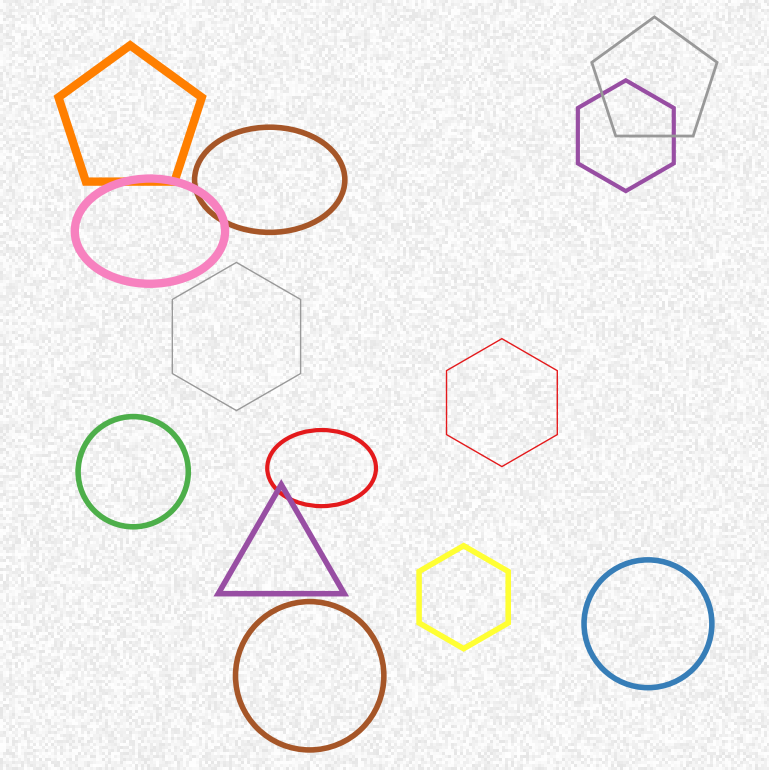[{"shape": "hexagon", "thickness": 0.5, "radius": 0.42, "center": [0.652, 0.477]}, {"shape": "oval", "thickness": 1.5, "radius": 0.35, "center": [0.418, 0.392]}, {"shape": "circle", "thickness": 2, "radius": 0.41, "center": [0.842, 0.19]}, {"shape": "circle", "thickness": 2, "radius": 0.36, "center": [0.173, 0.387]}, {"shape": "hexagon", "thickness": 1.5, "radius": 0.36, "center": [0.813, 0.824]}, {"shape": "triangle", "thickness": 2, "radius": 0.47, "center": [0.365, 0.276]}, {"shape": "pentagon", "thickness": 3, "radius": 0.49, "center": [0.169, 0.843]}, {"shape": "hexagon", "thickness": 2, "radius": 0.33, "center": [0.602, 0.224]}, {"shape": "circle", "thickness": 2, "radius": 0.48, "center": [0.402, 0.122]}, {"shape": "oval", "thickness": 2, "radius": 0.49, "center": [0.35, 0.767]}, {"shape": "oval", "thickness": 3, "radius": 0.49, "center": [0.195, 0.7]}, {"shape": "pentagon", "thickness": 1, "radius": 0.43, "center": [0.85, 0.893]}, {"shape": "hexagon", "thickness": 0.5, "radius": 0.48, "center": [0.307, 0.563]}]